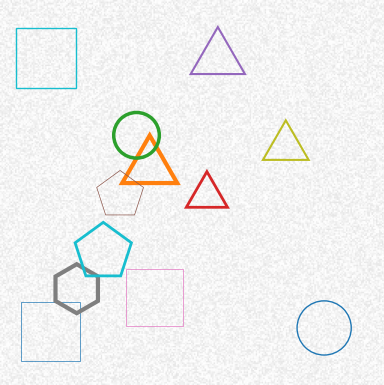[{"shape": "circle", "thickness": 1, "radius": 0.35, "center": [0.842, 0.148]}, {"shape": "square", "thickness": 0.5, "radius": 0.38, "center": [0.13, 0.14]}, {"shape": "triangle", "thickness": 3, "radius": 0.41, "center": [0.389, 0.566]}, {"shape": "circle", "thickness": 2.5, "radius": 0.3, "center": [0.355, 0.649]}, {"shape": "triangle", "thickness": 2, "radius": 0.31, "center": [0.537, 0.492]}, {"shape": "triangle", "thickness": 1.5, "radius": 0.41, "center": [0.566, 0.848]}, {"shape": "pentagon", "thickness": 0.5, "radius": 0.32, "center": [0.312, 0.493]}, {"shape": "square", "thickness": 0.5, "radius": 0.37, "center": [0.402, 0.227]}, {"shape": "hexagon", "thickness": 3, "radius": 0.32, "center": [0.199, 0.25]}, {"shape": "triangle", "thickness": 1.5, "radius": 0.34, "center": [0.742, 0.619]}, {"shape": "square", "thickness": 1, "radius": 0.39, "center": [0.12, 0.849]}, {"shape": "pentagon", "thickness": 2, "radius": 0.38, "center": [0.268, 0.346]}]